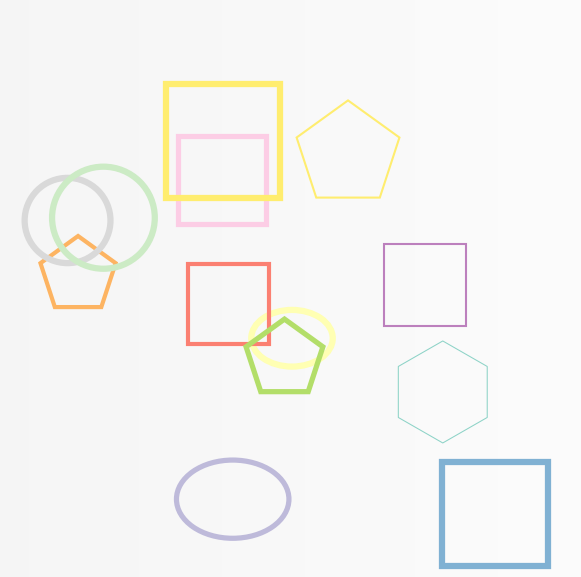[{"shape": "hexagon", "thickness": 0.5, "radius": 0.44, "center": [0.762, 0.32]}, {"shape": "oval", "thickness": 3, "radius": 0.35, "center": [0.502, 0.413]}, {"shape": "oval", "thickness": 2.5, "radius": 0.48, "center": [0.4, 0.135]}, {"shape": "square", "thickness": 2, "radius": 0.35, "center": [0.393, 0.473]}, {"shape": "square", "thickness": 3, "radius": 0.45, "center": [0.852, 0.109]}, {"shape": "pentagon", "thickness": 2, "radius": 0.34, "center": [0.134, 0.522]}, {"shape": "pentagon", "thickness": 2.5, "radius": 0.35, "center": [0.489, 0.377]}, {"shape": "square", "thickness": 2.5, "radius": 0.38, "center": [0.381, 0.687]}, {"shape": "circle", "thickness": 3, "radius": 0.37, "center": [0.116, 0.617]}, {"shape": "square", "thickness": 1, "radius": 0.35, "center": [0.731, 0.505]}, {"shape": "circle", "thickness": 3, "radius": 0.44, "center": [0.178, 0.622]}, {"shape": "pentagon", "thickness": 1, "radius": 0.47, "center": [0.599, 0.732]}, {"shape": "square", "thickness": 3, "radius": 0.49, "center": [0.383, 0.755]}]